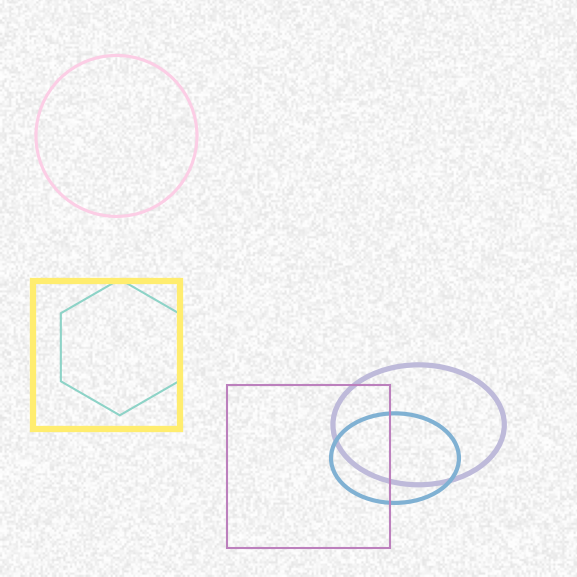[{"shape": "hexagon", "thickness": 1, "radius": 0.59, "center": [0.207, 0.398]}, {"shape": "oval", "thickness": 2.5, "radius": 0.74, "center": [0.725, 0.264]}, {"shape": "oval", "thickness": 2, "radius": 0.55, "center": [0.684, 0.206]}, {"shape": "circle", "thickness": 1.5, "radius": 0.7, "center": [0.202, 0.764]}, {"shape": "square", "thickness": 1, "radius": 0.71, "center": [0.534, 0.191]}, {"shape": "square", "thickness": 3, "radius": 0.64, "center": [0.184, 0.385]}]